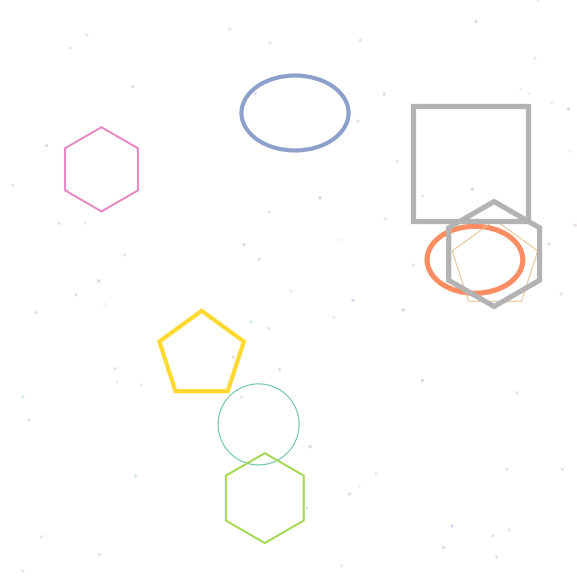[{"shape": "circle", "thickness": 0.5, "radius": 0.35, "center": [0.448, 0.264]}, {"shape": "oval", "thickness": 2.5, "radius": 0.41, "center": [0.822, 0.549]}, {"shape": "oval", "thickness": 2, "radius": 0.46, "center": [0.511, 0.803]}, {"shape": "hexagon", "thickness": 1, "radius": 0.36, "center": [0.176, 0.706]}, {"shape": "hexagon", "thickness": 1, "radius": 0.39, "center": [0.459, 0.137]}, {"shape": "pentagon", "thickness": 2, "radius": 0.38, "center": [0.349, 0.384]}, {"shape": "pentagon", "thickness": 0.5, "radius": 0.39, "center": [0.857, 0.54]}, {"shape": "square", "thickness": 2.5, "radius": 0.5, "center": [0.814, 0.716]}, {"shape": "hexagon", "thickness": 2.5, "radius": 0.45, "center": [0.856, 0.559]}]